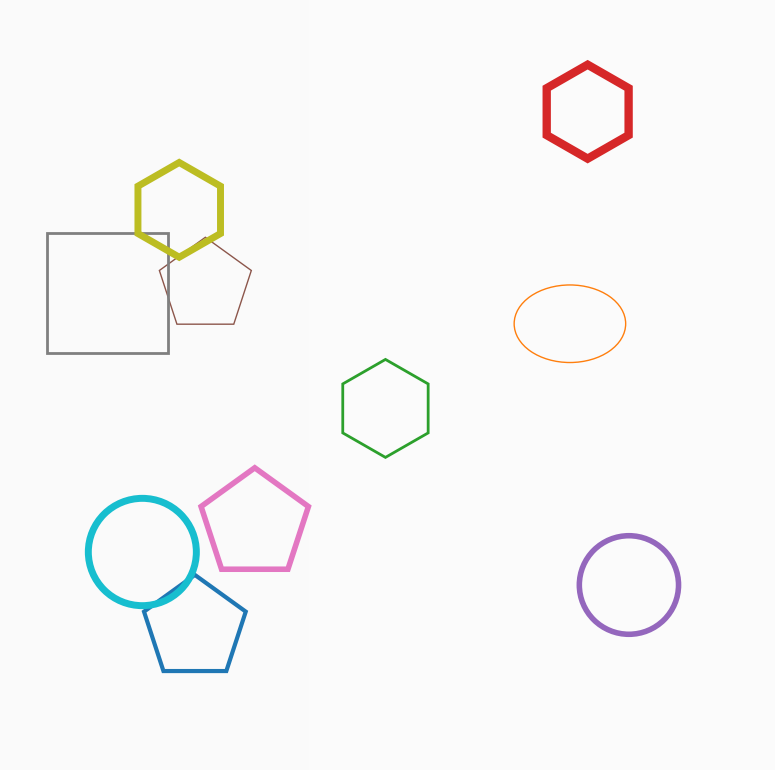[{"shape": "pentagon", "thickness": 1.5, "radius": 0.35, "center": [0.251, 0.184]}, {"shape": "oval", "thickness": 0.5, "radius": 0.36, "center": [0.735, 0.58]}, {"shape": "hexagon", "thickness": 1, "radius": 0.32, "center": [0.497, 0.47]}, {"shape": "hexagon", "thickness": 3, "radius": 0.31, "center": [0.758, 0.855]}, {"shape": "circle", "thickness": 2, "radius": 0.32, "center": [0.812, 0.24]}, {"shape": "pentagon", "thickness": 0.5, "radius": 0.31, "center": [0.265, 0.629]}, {"shape": "pentagon", "thickness": 2, "radius": 0.36, "center": [0.329, 0.32]}, {"shape": "square", "thickness": 1, "radius": 0.39, "center": [0.138, 0.62]}, {"shape": "hexagon", "thickness": 2.5, "radius": 0.31, "center": [0.231, 0.727]}, {"shape": "circle", "thickness": 2.5, "radius": 0.35, "center": [0.184, 0.283]}]